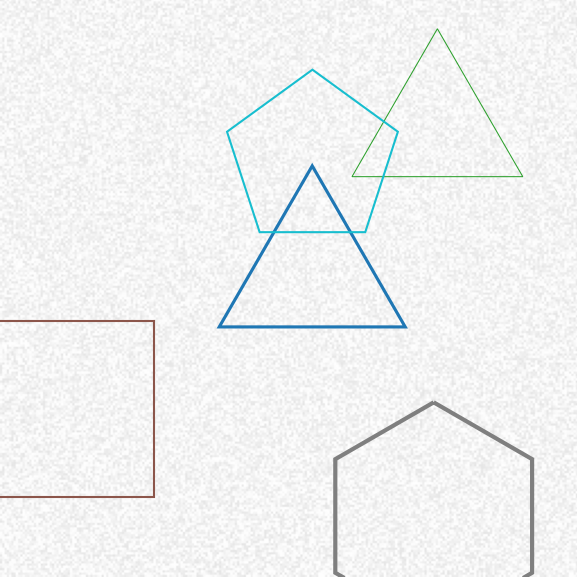[{"shape": "triangle", "thickness": 1.5, "radius": 0.93, "center": [0.541, 0.526]}, {"shape": "triangle", "thickness": 0.5, "radius": 0.85, "center": [0.757, 0.779]}, {"shape": "square", "thickness": 1, "radius": 0.76, "center": [0.114, 0.291]}, {"shape": "hexagon", "thickness": 2, "radius": 0.98, "center": [0.751, 0.106]}, {"shape": "pentagon", "thickness": 1, "radius": 0.78, "center": [0.541, 0.723]}]